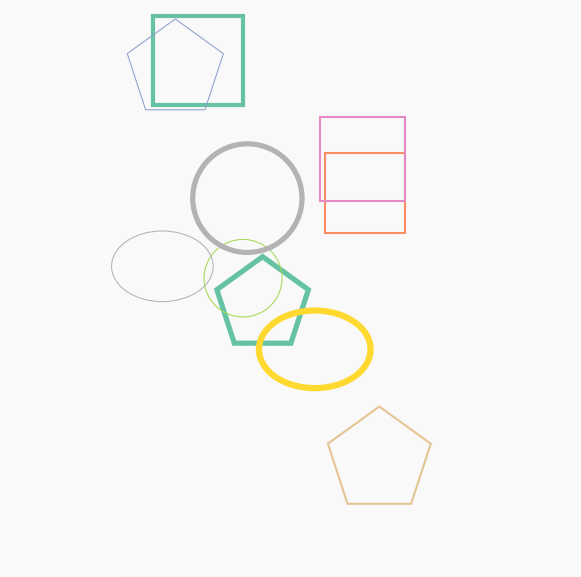[{"shape": "pentagon", "thickness": 2.5, "radius": 0.41, "center": [0.452, 0.472]}, {"shape": "square", "thickness": 2, "radius": 0.39, "center": [0.341, 0.894]}, {"shape": "square", "thickness": 1, "radius": 0.34, "center": [0.628, 0.665]}, {"shape": "pentagon", "thickness": 0.5, "radius": 0.43, "center": [0.302, 0.879]}, {"shape": "square", "thickness": 1, "radius": 0.36, "center": [0.624, 0.724]}, {"shape": "circle", "thickness": 0.5, "radius": 0.34, "center": [0.418, 0.517]}, {"shape": "oval", "thickness": 3, "radius": 0.48, "center": [0.542, 0.394]}, {"shape": "pentagon", "thickness": 1, "radius": 0.47, "center": [0.653, 0.202]}, {"shape": "circle", "thickness": 2.5, "radius": 0.47, "center": [0.426, 0.656]}, {"shape": "oval", "thickness": 0.5, "radius": 0.44, "center": [0.279, 0.538]}]